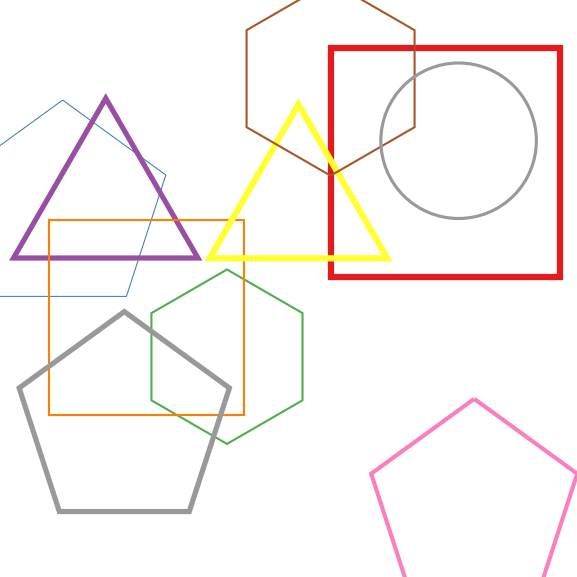[{"shape": "square", "thickness": 3, "radius": 0.99, "center": [0.772, 0.717]}, {"shape": "pentagon", "thickness": 0.5, "radius": 0.94, "center": [0.108, 0.638]}, {"shape": "hexagon", "thickness": 1, "radius": 0.76, "center": [0.393, 0.381]}, {"shape": "triangle", "thickness": 2.5, "radius": 0.92, "center": [0.183, 0.645]}, {"shape": "square", "thickness": 1, "radius": 0.84, "center": [0.253, 0.449]}, {"shape": "triangle", "thickness": 3, "radius": 0.89, "center": [0.517, 0.641]}, {"shape": "hexagon", "thickness": 1, "radius": 0.84, "center": [0.572, 0.863]}, {"shape": "pentagon", "thickness": 2, "radius": 0.94, "center": [0.821, 0.121]}, {"shape": "circle", "thickness": 1.5, "radius": 0.67, "center": [0.794, 0.755]}, {"shape": "pentagon", "thickness": 2.5, "radius": 0.96, "center": [0.215, 0.268]}]